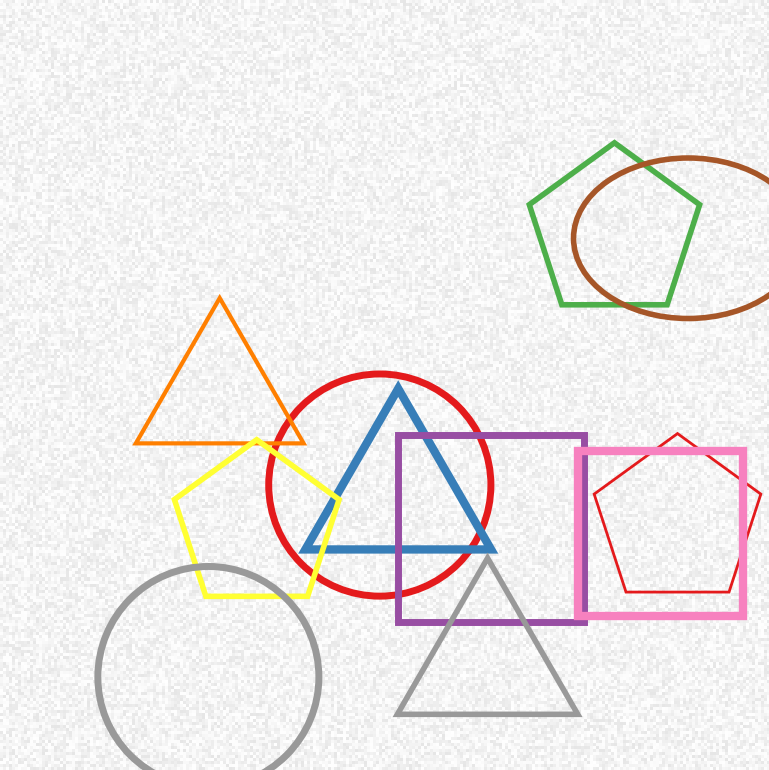[{"shape": "pentagon", "thickness": 1, "radius": 0.57, "center": [0.88, 0.323]}, {"shape": "circle", "thickness": 2.5, "radius": 0.72, "center": [0.493, 0.37]}, {"shape": "triangle", "thickness": 3, "radius": 0.7, "center": [0.517, 0.356]}, {"shape": "pentagon", "thickness": 2, "radius": 0.58, "center": [0.798, 0.698]}, {"shape": "square", "thickness": 2.5, "radius": 0.61, "center": [0.638, 0.314]}, {"shape": "triangle", "thickness": 1.5, "radius": 0.63, "center": [0.285, 0.487]}, {"shape": "pentagon", "thickness": 2, "radius": 0.56, "center": [0.333, 0.316]}, {"shape": "oval", "thickness": 2, "radius": 0.74, "center": [0.894, 0.691]}, {"shape": "square", "thickness": 3, "radius": 0.54, "center": [0.858, 0.307]}, {"shape": "circle", "thickness": 2.5, "radius": 0.72, "center": [0.271, 0.121]}, {"shape": "triangle", "thickness": 2, "radius": 0.68, "center": [0.633, 0.14]}]